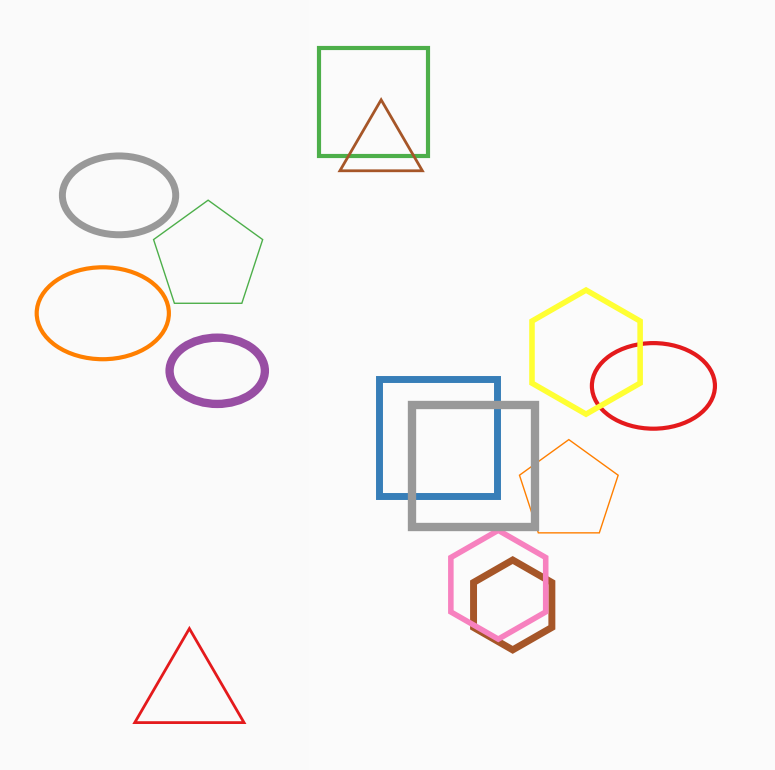[{"shape": "oval", "thickness": 1.5, "radius": 0.4, "center": [0.843, 0.499]}, {"shape": "triangle", "thickness": 1, "radius": 0.41, "center": [0.244, 0.102]}, {"shape": "square", "thickness": 2.5, "radius": 0.38, "center": [0.565, 0.432]}, {"shape": "pentagon", "thickness": 0.5, "radius": 0.37, "center": [0.269, 0.666]}, {"shape": "square", "thickness": 1.5, "radius": 0.35, "center": [0.482, 0.868]}, {"shape": "oval", "thickness": 3, "radius": 0.31, "center": [0.28, 0.518]}, {"shape": "oval", "thickness": 1.5, "radius": 0.43, "center": [0.133, 0.593]}, {"shape": "pentagon", "thickness": 0.5, "radius": 0.33, "center": [0.734, 0.362]}, {"shape": "hexagon", "thickness": 2, "radius": 0.4, "center": [0.756, 0.543]}, {"shape": "hexagon", "thickness": 2.5, "radius": 0.29, "center": [0.662, 0.214]}, {"shape": "triangle", "thickness": 1, "radius": 0.31, "center": [0.492, 0.809]}, {"shape": "hexagon", "thickness": 2, "radius": 0.35, "center": [0.643, 0.241]}, {"shape": "oval", "thickness": 2.5, "radius": 0.37, "center": [0.154, 0.746]}, {"shape": "square", "thickness": 3, "radius": 0.4, "center": [0.611, 0.395]}]